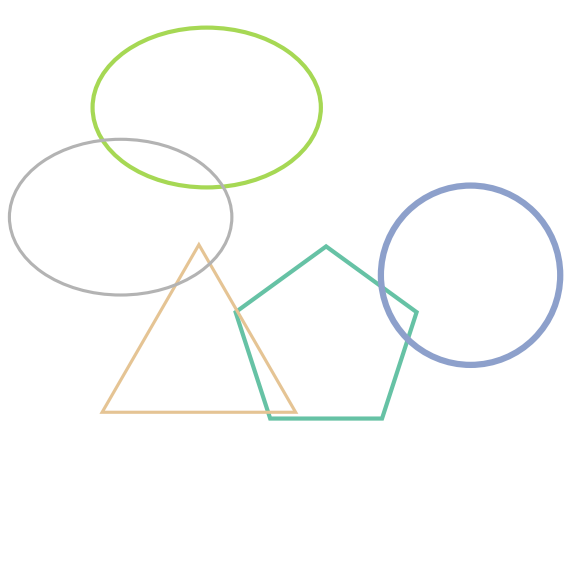[{"shape": "pentagon", "thickness": 2, "radius": 0.82, "center": [0.565, 0.408]}, {"shape": "circle", "thickness": 3, "radius": 0.78, "center": [0.815, 0.523]}, {"shape": "oval", "thickness": 2, "radius": 0.99, "center": [0.358, 0.813]}, {"shape": "triangle", "thickness": 1.5, "radius": 0.97, "center": [0.344, 0.382]}, {"shape": "oval", "thickness": 1.5, "radius": 0.96, "center": [0.209, 0.623]}]